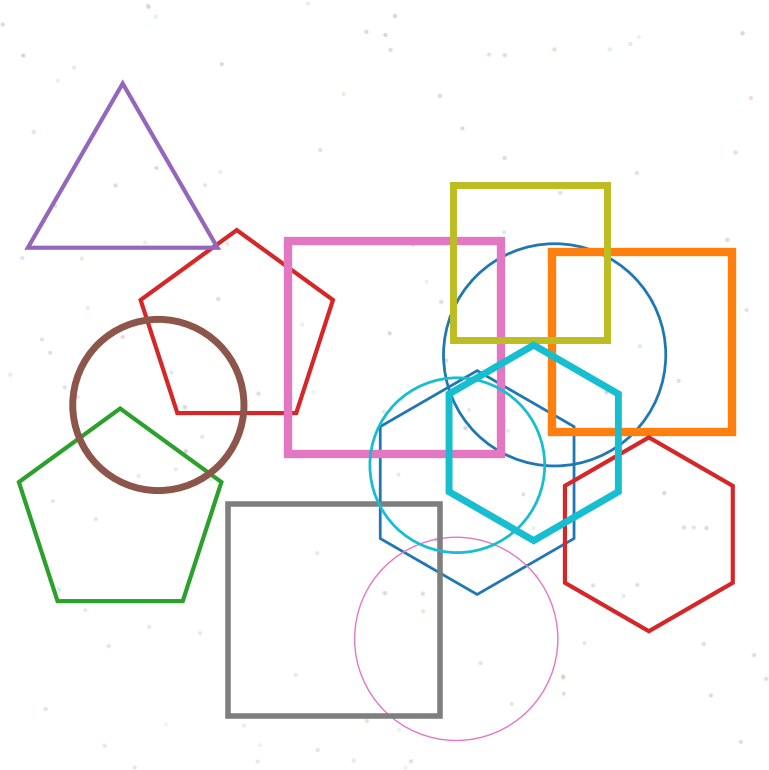[{"shape": "circle", "thickness": 1, "radius": 0.72, "center": [0.72, 0.539]}, {"shape": "hexagon", "thickness": 1, "radius": 0.73, "center": [0.62, 0.373]}, {"shape": "square", "thickness": 3, "radius": 0.58, "center": [0.834, 0.555]}, {"shape": "pentagon", "thickness": 1.5, "radius": 0.69, "center": [0.156, 0.331]}, {"shape": "hexagon", "thickness": 1.5, "radius": 0.63, "center": [0.843, 0.306]}, {"shape": "pentagon", "thickness": 1.5, "radius": 0.66, "center": [0.308, 0.57]}, {"shape": "triangle", "thickness": 1.5, "radius": 0.71, "center": [0.159, 0.749]}, {"shape": "circle", "thickness": 2.5, "radius": 0.56, "center": [0.206, 0.474]}, {"shape": "circle", "thickness": 0.5, "radius": 0.66, "center": [0.593, 0.17]}, {"shape": "square", "thickness": 3, "radius": 0.69, "center": [0.513, 0.549]}, {"shape": "square", "thickness": 2, "radius": 0.69, "center": [0.434, 0.208]}, {"shape": "square", "thickness": 2.5, "radius": 0.5, "center": [0.688, 0.659]}, {"shape": "hexagon", "thickness": 2.5, "radius": 0.63, "center": [0.693, 0.425]}, {"shape": "circle", "thickness": 1, "radius": 0.57, "center": [0.594, 0.396]}]